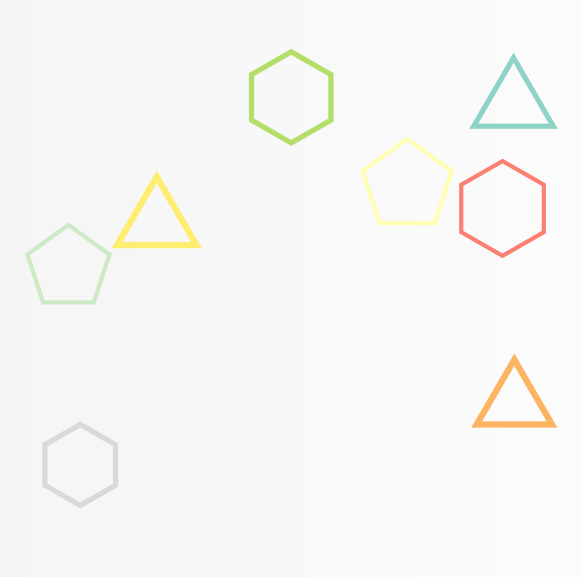[{"shape": "triangle", "thickness": 2.5, "radius": 0.4, "center": [0.883, 0.82]}, {"shape": "pentagon", "thickness": 2, "radius": 0.4, "center": [0.701, 0.678]}, {"shape": "hexagon", "thickness": 2, "radius": 0.41, "center": [0.865, 0.638]}, {"shape": "triangle", "thickness": 3, "radius": 0.37, "center": [0.885, 0.302]}, {"shape": "hexagon", "thickness": 2.5, "radius": 0.39, "center": [0.501, 0.831]}, {"shape": "hexagon", "thickness": 2.5, "radius": 0.35, "center": [0.138, 0.194]}, {"shape": "pentagon", "thickness": 2, "radius": 0.37, "center": [0.118, 0.535]}, {"shape": "triangle", "thickness": 3, "radius": 0.39, "center": [0.27, 0.614]}]